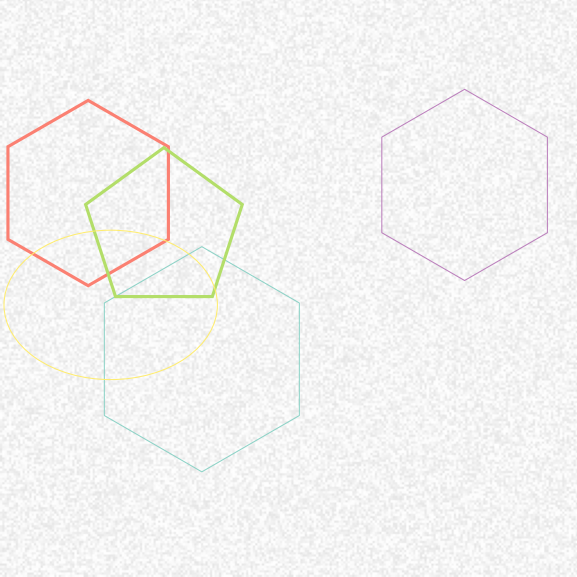[{"shape": "hexagon", "thickness": 0.5, "radius": 0.97, "center": [0.35, 0.377]}, {"shape": "hexagon", "thickness": 1.5, "radius": 0.8, "center": [0.153, 0.665]}, {"shape": "pentagon", "thickness": 1.5, "radius": 0.71, "center": [0.284, 0.601]}, {"shape": "hexagon", "thickness": 0.5, "radius": 0.83, "center": [0.805, 0.679]}, {"shape": "oval", "thickness": 0.5, "radius": 0.92, "center": [0.192, 0.471]}]